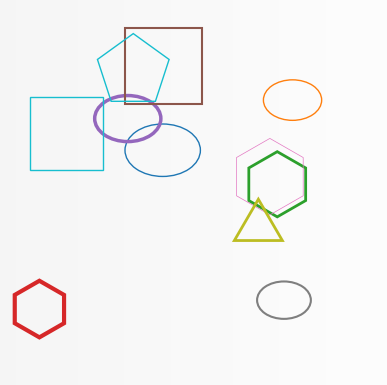[{"shape": "oval", "thickness": 1, "radius": 0.49, "center": [0.42, 0.61]}, {"shape": "oval", "thickness": 1, "radius": 0.38, "center": [0.755, 0.74]}, {"shape": "hexagon", "thickness": 2, "radius": 0.42, "center": [0.715, 0.521]}, {"shape": "hexagon", "thickness": 3, "radius": 0.37, "center": [0.102, 0.197]}, {"shape": "oval", "thickness": 2.5, "radius": 0.43, "center": [0.33, 0.692]}, {"shape": "square", "thickness": 1.5, "radius": 0.49, "center": [0.421, 0.829]}, {"shape": "hexagon", "thickness": 0.5, "radius": 0.5, "center": [0.696, 0.541]}, {"shape": "oval", "thickness": 1.5, "radius": 0.35, "center": [0.733, 0.22]}, {"shape": "triangle", "thickness": 2, "radius": 0.36, "center": [0.667, 0.411]}, {"shape": "square", "thickness": 1, "radius": 0.47, "center": [0.172, 0.653]}, {"shape": "pentagon", "thickness": 1, "radius": 0.49, "center": [0.344, 0.816]}]